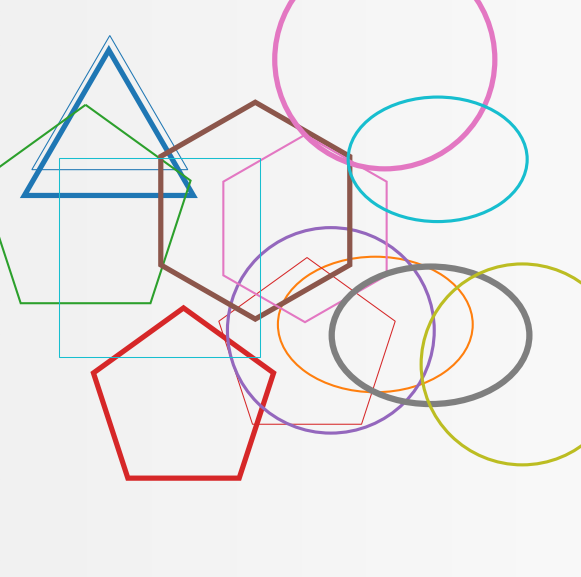[{"shape": "triangle", "thickness": 2.5, "radius": 0.84, "center": [0.187, 0.745]}, {"shape": "triangle", "thickness": 0.5, "radius": 0.77, "center": [0.189, 0.783]}, {"shape": "oval", "thickness": 1, "radius": 0.84, "center": [0.646, 0.437]}, {"shape": "pentagon", "thickness": 1, "radius": 0.95, "center": [0.147, 0.628]}, {"shape": "pentagon", "thickness": 0.5, "radius": 0.8, "center": [0.528, 0.394]}, {"shape": "pentagon", "thickness": 2.5, "radius": 0.81, "center": [0.316, 0.303]}, {"shape": "circle", "thickness": 1.5, "radius": 0.89, "center": [0.569, 0.427]}, {"shape": "hexagon", "thickness": 2.5, "radius": 0.94, "center": [0.439, 0.634]}, {"shape": "circle", "thickness": 2.5, "radius": 0.95, "center": [0.662, 0.896]}, {"shape": "hexagon", "thickness": 1, "radius": 0.81, "center": [0.525, 0.603]}, {"shape": "oval", "thickness": 3, "radius": 0.85, "center": [0.741, 0.419]}, {"shape": "circle", "thickness": 1.5, "radius": 0.87, "center": [0.898, 0.368]}, {"shape": "oval", "thickness": 1.5, "radius": 0.77, "center": [0.753, 0.723]}, {"shape": "square", "thickness": 0.5, "radius": 0.86, "center": [0.274, 0.553]}]